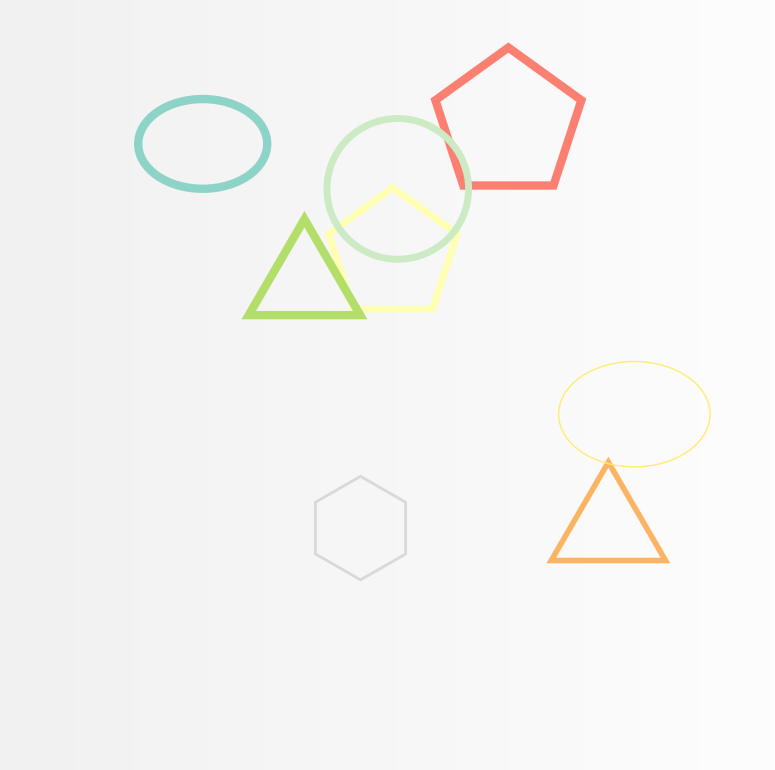[{"shape": "oval", "thickness": 3, "radius": 0.42, "center": [0.262, 0.813]}, {"shape": "pentagon", "thickness": 2.5, "radius": 0.44, "center": [0.507, 0.669]}, {"shape": "pentagon", "thickness": 3, "radius": 0.5, "center": [0.656, 0.839]}, {"shape": "triangle", "thickness": 2, "radius": 0.43, "center": [0.785, 0.315]}, {"shape": "triangle", "thickness": 3, "radius": 0.42, "center": [0.393, 0.632]}, {"shape": "hexagon", "thickness": 1, "radius": 0.34, "center": [0.465, 0.314]}, {"shape": "circle", "thickness": 2.5, "radius": 0.46, "center": [0.513, 0.755]}, {"shape": "oval", "thickness": 0.5, "radius": 0.49, "center": [0.818, 0.462]}]